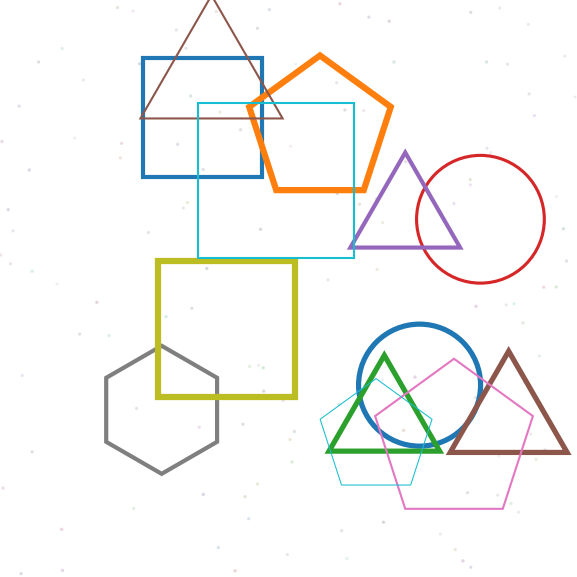[{"shape": "circle", "thickness": 2.5, "radius": 0.53, "center": [0.727, 0.332]}, {"shape": "square", "thickness": 2, "radius": 0.51, "center": [0.35, 0.795]}, {"shape": "pentagon", "thickness": 3, "radius": 0.64, "center": [0.554, 0.774]}, {"shape": "triangle", "thickness": 2.5, "radius": 0.55, "center": [0.666, 0.273]}, {"shape": "circle", "thickness": 1.5, "radius": 0.55, "center": [0.832, 0.619]}, {"shape": "triangle", "thickness": 2, "radius": 0.55, "center": [0.702, 0.625]}, {"shape": "triangle", "thickness": 2.5, "radius": 0.58, "center": [0.881, 0.274]}, {"shape": "triangle", "thickness": 1, "radius": 0.71, "center": [0.366, 0.865]}, {"shape": "pentagon", "thickness": 1, "radius": 0.72, "center": [0.786, 0.234]}, {"shape": "hexagon", "thickness": 2, "radius": 0.55, "center": [0.28, 0.289]}, {"shape": "square", "thickness": 3, "radius": 0.59, "center": [0.392, 0.429]}, {"shape": "pentagon", "thickness": 0.5, "radius": 0.51, "center": [0.651, 0.242]}, {"shape": "square", "thickness": 1, "radius": 0.68, "center": [0.477, 0.687]}]